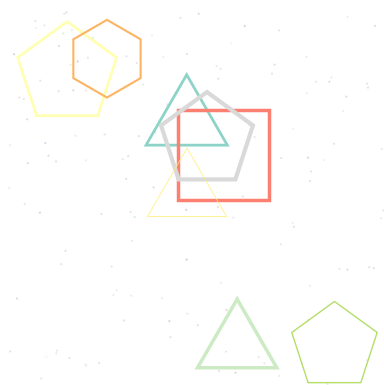[{"shape": "triangle", "thickness": 2, "radius": 0.61, "center": [0.485, 0.684]}, {"shape": "pentagon", "thickness": 2, "radius": 0.68, "center": [0.174, 0.809]}, {"shape": "square", "thickness": 2.5, "radius": 0.59, "center": [0.581, 0.597]}, {"shape": "hexagon", "thickness": 1.5, "radius": 0.5, "center": [0.278, 0.848]}, {"shape": "pentagon", "thickness": 1, "radius": 0.58, "center": [0.869, 0.1]}, {"shape": "pentagon", "thickness": 3, "radius": 0.63, "center": [0.538, 0.635]}, {"shape": "triangle", "thickness": 2.5, "radius": 0.59, "center": [0.616, 0.104]}, {"shape": "triangle", "thickness": 0.5, "radius": 0.59, "center": [0.486, 0.497]}]